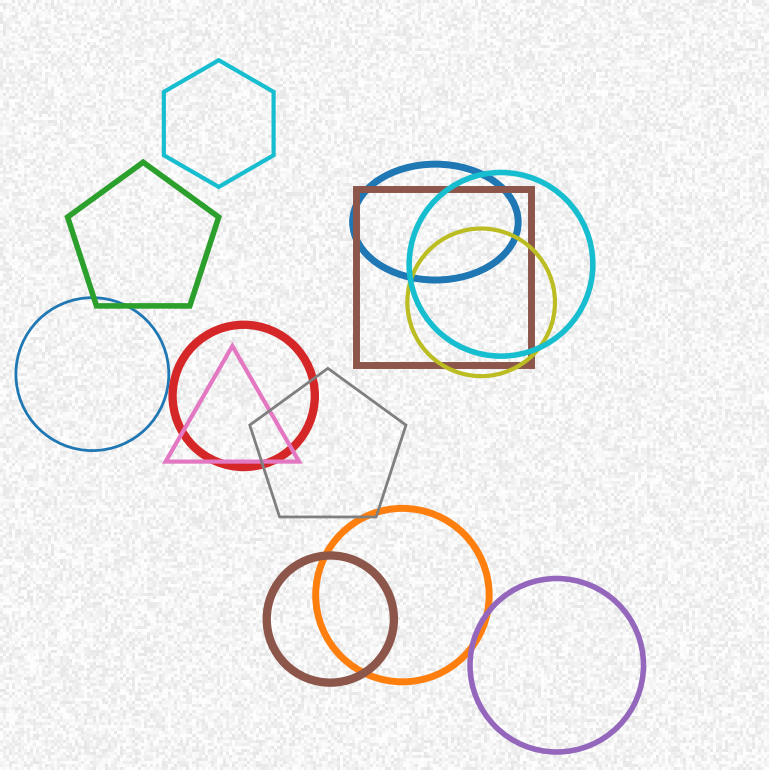[{"shape": "circle", "thickness": 1, "radius": 0.5, "center": [0.12, 0.514]}, {"shape": "oval", "thickness": 2.5, "radius": 0.54, "center": [0.565, 0.712]}, {"shape": "circle", "thickness": 2.5, "radius": 0.56, "center": [0.523, 0.227]}, {"shape": "pentagon", "thickness": 2, "radius": 0.52, "center": [0.186, 0.686]}, {"shape": "circle", "thickness": 3, "radius": 0.46, "center": [0.317, 0.486]}, {"shape": "circle", "thickness": 2, "radius": 0.56, "center": [0.723, 0.136]}, {"shape": "square", "thickness": 2.5, "radius": 0.57, "center": [0.576, 0.64]}, {"shape": "circle", "thickness": 3, "radius": 0.41, "center": [0.429, 0.196]}, {"shape": "triangle", "thickness": 1.5, "radius": 0.5, "center": [0.302, 0.451]}, {"shape": "pentagon", "thickness": 1, "radius": 0.53, "center": [0.426, 0.415]}, {"shape": "circle", "thickness": 1.5, "radius": 0.48, "center": [0.625, 0.607]}, {"shape": "circle", "thickness": 2, "radius": 0.6, "center": [0.651, 0.657]}, {"shape": "hexagon", "thickness": 1.5, "radius": 0.41, "center": [0.284, 0.84]}]